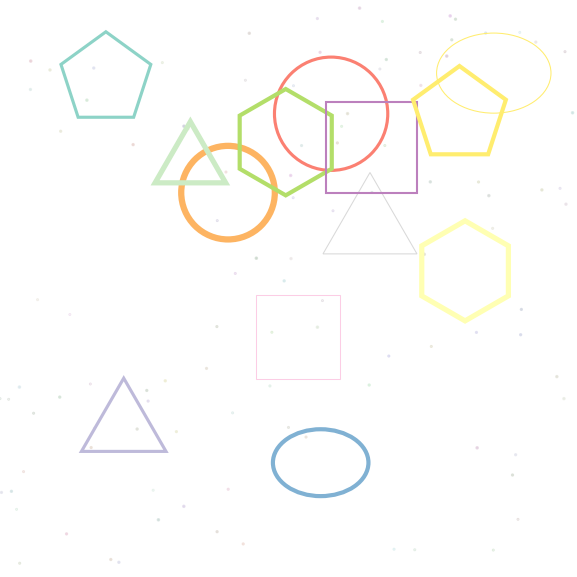[{"shape": "pentagon", "thickness": 1.5, "radius": 0.41, "center": [0.183, 0.862]}, {"shape": "hexagon", "thickness": 2.5, "radius": 0.43, "center": [0.805, 0.53]}, {"shape": "triangle", "thickness": 1.5, "radius": 0.42, "center": [0.214, 0.26]}, {"shape": "circle", "thickness": 1.5, "radius": 0.49, "center": [0.573, 0.802]}, {"shape": "oval", "thickness": 2, "radius": 0.41, "center": [0.555, 0.198]}, {"shape": "circle", "thickness": 3, "radius": 0.41, "center": [0.395, 0.666]}, {"shape": "hexagon", "thickness": 2, "radius": 0.46, "center": [0.495, 0.753]}, {"shape": "square", "thickness": 0.5, "radius": 0.36, "center": [0.516, 0.415]}, {"shape": "triangle", "thickness": 0.5, "radius": 0.47, "center": [0.641, 0.606]}, {"shape": "square", "thickness": 1, "radius": 0.39, "center": [0.644, 0.744]}, {"shape": "triangle", "thickness": 2.5, "radius": 0.35, "center": [0.33, 0.718]}, {"shape": "pentagon", "thickness": 2, "radius": 0.42, "center": [0.796, 0.8]}, {"shape": "oval", "thickness": 0.5, "radius": 0.5, "center": [0.855, 0.873]}]